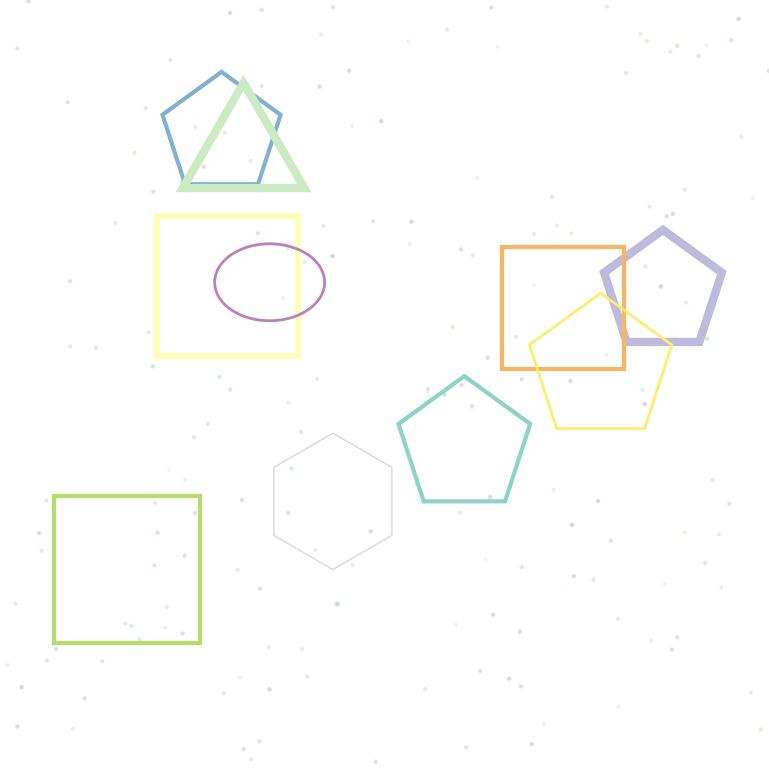[{"shape": "pentagon", "thickness": 1.5, "radius": 0.45, "center": [0.603, 0.422]}, {"shape": "square", "thickness": 2, "radius": 0.46, "center": [0.295, 0.628]}, {"shape": "pentagon", "thickness": 3, "radius": 0.4, "center": [0.861, 0.621]}, {"shape": "pentagon", "thickness": 1.5, "radius": 0.4, "center": [0.288, 0.826]}, {"shape": "square", "thickness": 1.5, "radius": 0.39, "center": [0.731, 0.6]}, {"shape": "square", "thickness": 1.5, "radius": 0.48, "center": [0.165, 0.26]}, {"shape": "hexagon", "thickness": 0.5, "radius": 0.44, "center": [0.432, 0.349]}, {"shape": "oval", "thickness": 1, "radius": 0.36, "center": [0.35, 0.633]}, {"shape": "triangle", "thickness": 3, "radius": 0.46, "center": [0.316, 0.801]}, {"shape": "pentagon", "thickness": 1, "radius": 0.49, "center": [0.78, 0.522]}]